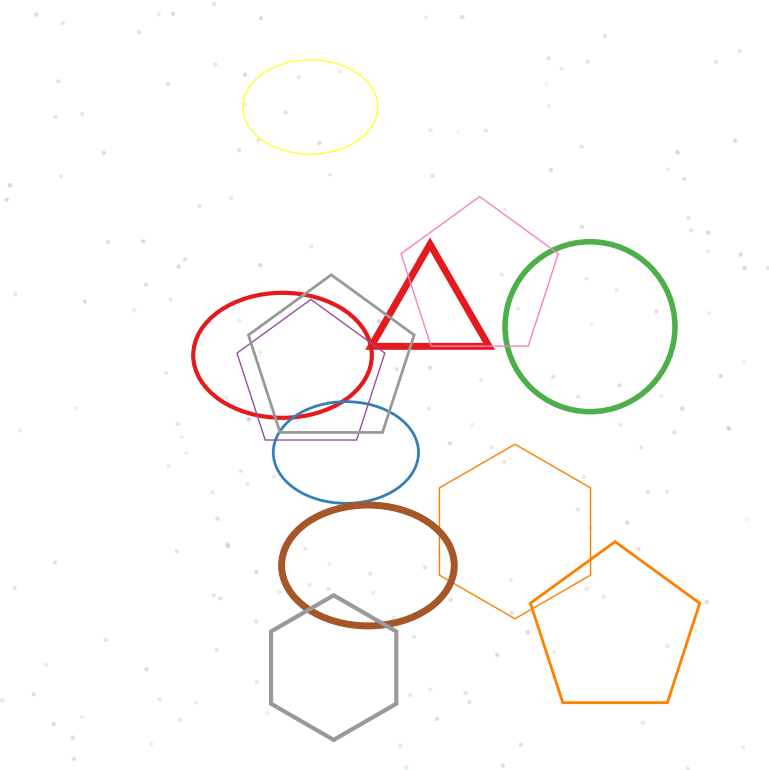[{"shape": "triangle", "thickness": 2.5, "radius": 0.44, "center": [0.559, 0.594]}, {"shape": "oval", "thickness": 1.5, "radius": 0.58, "center": [0.367, 0.539]}, {"shape": "oval", "thickness": 1, "radius": 0.47, "center": [0.449, 0.412]}, {"shape": "circle", "thickness": 2, "radius": 0.55, "center": [0.766, 0.576]}, {"shape": "pentagon", "thickness": 0.5, "radius": 0.5, "center": [0.404, 0.51]}, {"shape": "pentagon", "thickness": 1, "radius": 0.58, "center": [0.799, 0.181]}, {"shape": "hexagon", "thickness": 0.5, "radius": 0.57, "center": [0.669, 0.31]}, {"shape": "oval", "thickness": 0.5, "radius": 0.44, "center": [0.403, 0.861]}, {"shape": "oval", "thickness": 2.5, "radius": 0.56, "center": [0.478, 0.266]}, {"shape": "pentagon", "thickness": 0.5, "radius": 0.54, "center": [0.623, 0.637]}, {"shape": "pentagon", "thickness": 1, "radius": 0.57, "center": [0.43, 0.53]}, {"shape": "hexagon", "thickness": 1.5, "radius": 0.47, "center": [0.433, 0.133]}]